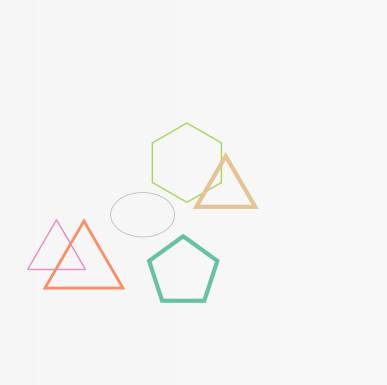[{"shape": "pentagon", "thickness": 3, "radius": 0.46, "center": [0.473, 0.294]}, {"shape": "triangle", "thickness": 2, "radius": 0.58, "center": [0.217, 0.31]}, {"shape": "triangle", "thickness": 1, "radius": 0.43, "center": [0.146, 0.343]}, {"shape": "hexagon", "thickness": 1, "radius": 0.51, "center": [0.482, 0.577]}, {"shape": "triangle", "thickness": 3, "radius": 0.44, "center": [0.583, 0.507]}, {"shape": "oval", "thickness": 0.5, "radius": 0.41, "center": [0.368, 0.442]}]